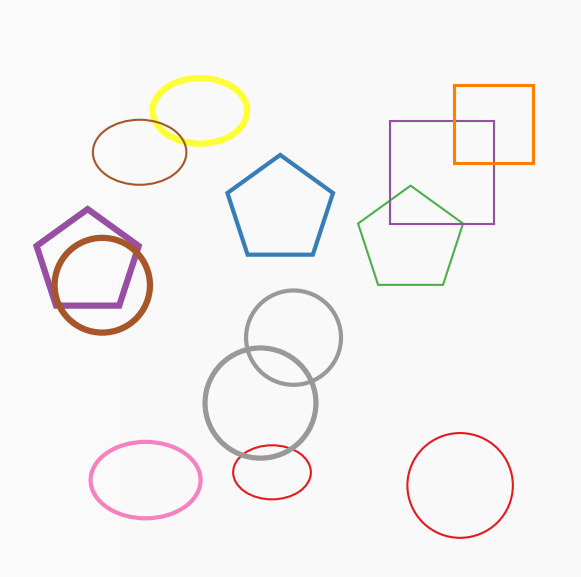[{"shape": "oval", "thickness": 1, "radius": 0.33, "center": [0.468, 0.181]}, {"shape": "circle", "thickness": 1, "radius": 0.45, "center": [0.792, 0.159]}, {"shape": "pentagon", "thickness": 2, "radius": 0.48, "center": [0.482, 0.635]}, {"shape": "pentagon", "thickness": 1, "radius": 0.47, "center": [0.706, 0.583]}, {"shape": "square", "thickness": 1, "radius": 0.45, "center": [0.76, 0.701]}, {"shape": "pentagon", "thickness": 3, "radius": 0.46, "center": [0.151, 0.545]}, {"shape": "square", "thickness": 1.5, "radius": 0.34, "center": [0.849, 0.785]}, {"shape": "oval", "thickness": 3, "radius": 0.41, "center": [0.344, 0.807]}, {"shape": "circle", "thickness": 3, "radius": 0.41, "center": [0.176, 0.505]}, {"shape": "oval", "thickness": 1, "radius": 0.4, "center": [0.24, 0.735]}, {"shape": "oval", "thickness": 2, "radius": 0.47, "center": [0.25, 0.168]}, {"shape": "circle", "thickness": 2, "radius": 0.41, "center": [0.505, 0.414]}, {"shape": "circle", "thickness": 2.5, "radius": 0.48, "center": [0.448, 0.301]}]